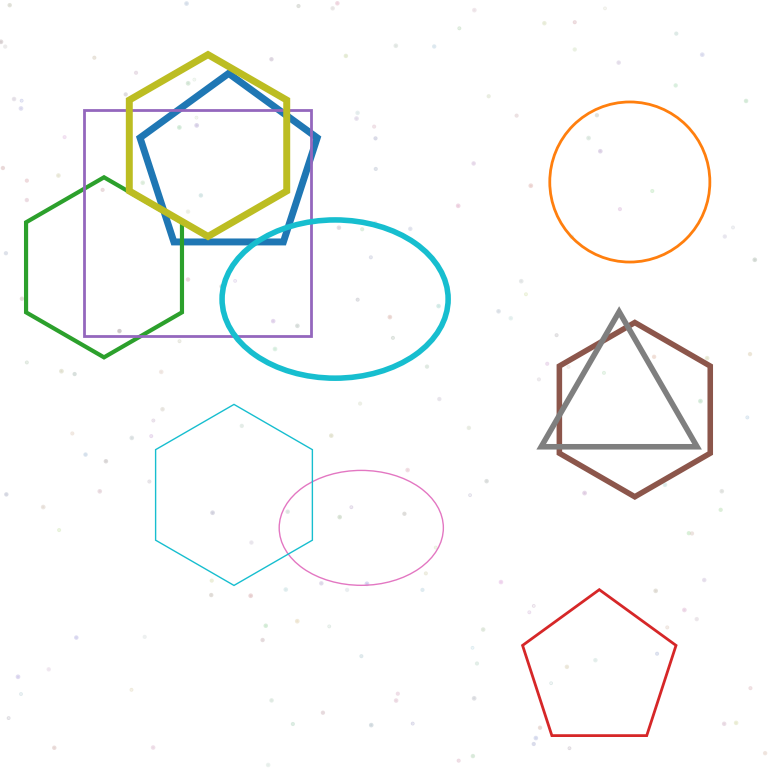[{"shape": "pentagon", "thickness": 2.5, "radius": 0.6, "center": [0.297, 0.784]}, {"shape": "circle", "thickness": 1, "radius": 0.52, "center": [0.818, 0.764]}, {"shape": "hexagon", "thickness": 1.5, "radius": 0.58, "center": [0.135, 0.653]}, {"shape": "pentagon", "thickness": 1, "radius": 0.52, "center": [0.778, 0.129]}, {"shape": "square", "thickness": 1, "radius": 0.74, "center": [0.256, 0.71]}, {"shape": "hexagon", "thickness": 2, "radius": 0.57, "center": [0.824, 0.468]}, {"shape": "oval", "thickness": 0.5, "radius": 0.53, "center": [0.469, 0.314]}, {"shape": "triangle", "thickness": 2, "radius": 0.58, "center": [0.804, 0.478]}, {"shape": "hexagon", "thickness": 2.5, "radius": 0.59, "center": [0.27, 0.811]}, {"shape": "hexagon", "thickness": 0.5, "radius": 0.59, "center": [0.304, 0.357]}, {"shape": "oval", "thickness": 2, "radius": 0.73, "center": [0.435, 0.612]}]